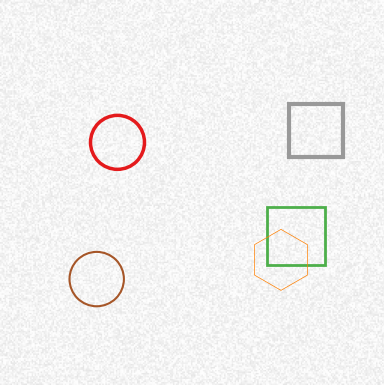[{"shape": "circle", "thickness": 2.5, "radius": 0.35, "center": [0.305, 0.63]}, {"shape": "square", "thickness": 2, "radius": 0.38, "center": [0.769, 0.387]}, {"shape": "hexagon", "thickness": 0.5, "radius": 0.4, "center": [0.73, 0.325]}, {"shape": "circle", "thickness": 1.5, "radius": 0.35, "center": [0.251, 0.275]}, {"shape": "square", "thickness": 3, "radius": 0.35, "center": [0.82, 0.661]}]